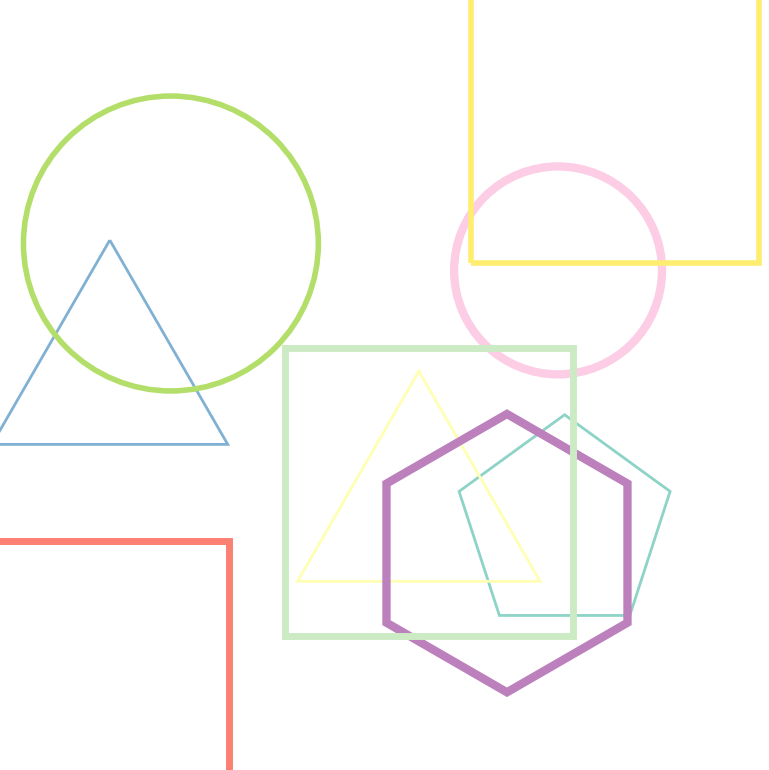[{"shape": "pentagon", "thickness": 1, "radius": 0.72, "center": [0.733, 0.317]}, {"shape": "triangle", "thickness": 1, "radius": 0.91, "center": [0.544, 0.336]}, {"shape": "square", "thickness": 2.5, "radius": 0.93, "center": [0.112, 0.113]}, {"shape": "triangle", "thickness": 1, "radius": 0.88, "center": [0.143, 0.511]}, {"shape": "circle", "thickness": 2, "radius": 0.96, "center": [0.222, 0.684]}, {"shape": "circle", "thickness": 3, "radius": 0.68, "center": [0.725, 0.649]}, {"shape": "hexagon", "thickness": 3, "radius": 0.9, "center": [0.658, 0.282]}, {"shape": "square", "thickness": 2.5, "radius": 0.93, "center": [0.557, 0.361]}, {"shape": "square", "thickness": 2, "radius": 0.94, "center": [0.799, 0.846]}]